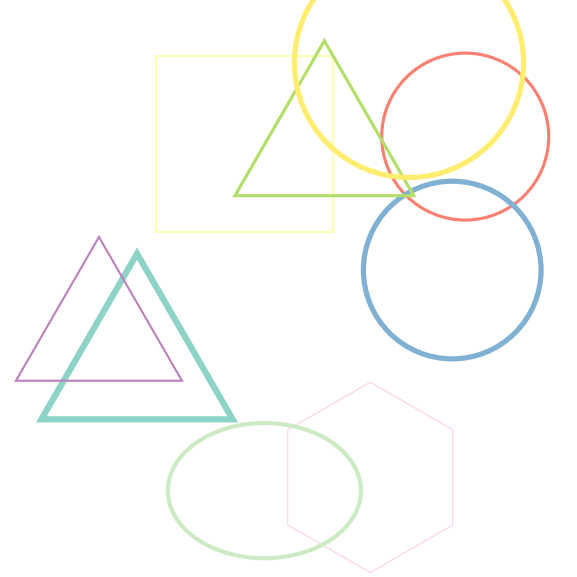[{"shape": "triangle", "thickness": 3, "radius": 0.96, "center": [0.237, 0.369]}, {"shape": "square", "thickness": 1, "radius": 0.77, "center": [0.423, 0.75]}, {"shape": "circle", "thickness": 1.5, "radius": 0.72, "center": [0.806, 0.763]}, {"shape": "circle", "thickness": 2.5, "radius": 0.77, "center": [0.783, 0.532]}, {"shape": "triangle", "thickness": 1.5, "radius": 0.89, "center": [0.562, 0.75]}, {"shape": "hexagon", "thickness": 0.5, "radius": 0.82, "center": [0.641, 0.172]}, {"shape": "triangle", "thickness": 1, "radius": 0.83, "center": [0.171, 0.423]}, {"shape": "oval", "thickness": 2, "radius": 0.84, "center": [0.458, 0.15]}, {"shape": "circle", "thickness": 2.5, "radius": 0.99, "center": [0.708, 0.89]}]